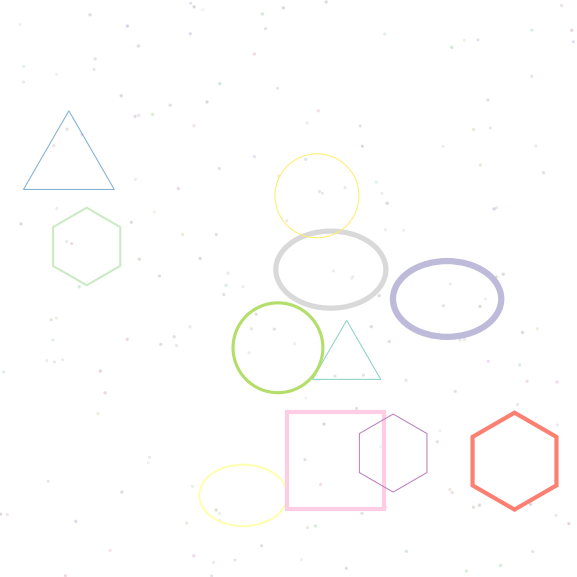[{"shape": "triangle", "thickness": 0.5, "radius": 0.34, "center": [0.6, 0.376]}, {"shape": "oval", "thickness": 1, "radius": 0.38, "center": [0.421, 0.141]}, {"shape": "oval", "thickness": 3, "radius": 0.47, "center": [0.774, 0.481]}, {"shape": "hexagon", "thickness": 2, "radius": 0.42, "center": [0.891, 0.201]}, {"shape": "triangle", "thickness": 0.5, "radius": 0.45, "center": [0.119, 0.716]}, {"shape": "circle", "thickness": 1.5, "radius": 0.39, "center": [0.481, 0.397]}, {"shape": "square", "thickness": 2, "radius": 0.42, "center": [0.582, 0.202]}, {"shape": "oval", "thickness": 2.5, "radius": 0.48, "center": [0.573, 0.532]}, {"shape": "hexagon", "thickness": 0.5, "radius": 0.34, "center": [0.681, 0.215]}, {"shape": "hexagon", "thickness": 1, "radius": 0.34, "center": [0.15, 0.572]}, {"shape": "circle", "thickness": 0.5, "radius": 0.36, "center": [0.549, 0.66]}]